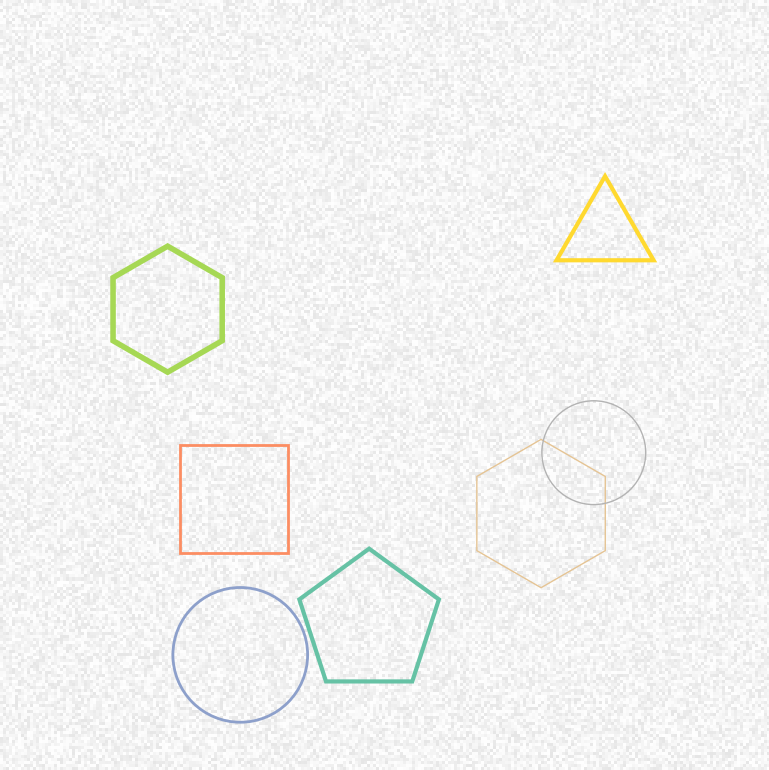[{"shape": "pentagon", "thickness": 1.5, "radius": 0.48, "center": [0.479, 0.192]}, {"shape": "square", "thickness": 1, "radius": 0.35, "center": [0.304, 0.352]}, {"shape": "circle", "thickness": 1, "radius": 0.44, "center": [0.312, 0.15]}, {"shape": "hexagon", "thickness": 2, "radius": 0.41, "center": [0.218, 0.598]}, {"shape": "triangle", "thickness": 1.5, "radius": 0.36, "center": [0.786, 0.698]}, {"shape": "hexagon", "thickness": 0.5, "radius": 0.48, "center": [0.703, 0.333]}, {"shape": "circle", "thickness": 0.5, "radius": 0.34, "center": [0.771, 0.412]}]